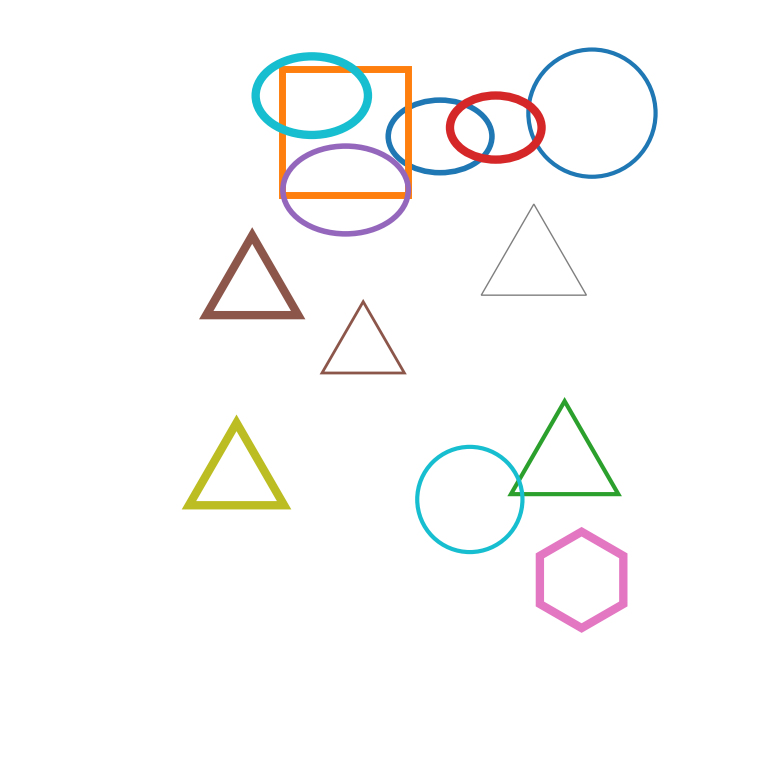[{"shape": "oval", "thickness": 2, "radius": 0.34, "center": [0.572, 0.823]}, {"shape": "circle", "thickness": 1.5, "radius": 0.41, "center": [0.769, 0.853]}, {"shape": "square", "thickness": 2.5, "radius": 0.41, "center": [0.448, 0.829]}, {"shape": "triangle", "thickness": 1.5, "radius": 0.4, "center": [0.733, 0.399]}, {"shape": "oval", "thickness": 3, "radius": 0.3, "center": [0.644, 0.834]}, {"shape": "oval", "thickness": 2, "radius": 0.41, "center": [0.449, 0.753]}, {"shape": "triangle", "thickness": 3, "radius": 0.34, "center": [0.328, 0.625]}, {"shape": "triangle", "thickness": 1, "radius": 0.31, "center": [0.472, 0.546]}, {"shape": "hexagon", "thickness": 3, "radius": 0.31, "center": [0.755, 0.247]}, {"shape": "triangle", "thickness": 0.5, "radius": 0.39, "center": [0.693, 0.656]}, {"shape": "triangle", "thickness": 3, "radius": 0.36, "center": [0.307, 0.379]}, {"shape": "oval", "thickness": 3, "radius": 0.36, "center": [0.405, 0.876]}, {"shape": "circle", "thickness": 1.5, "radius": 0.34, "center": [0.61, 0.351]}]